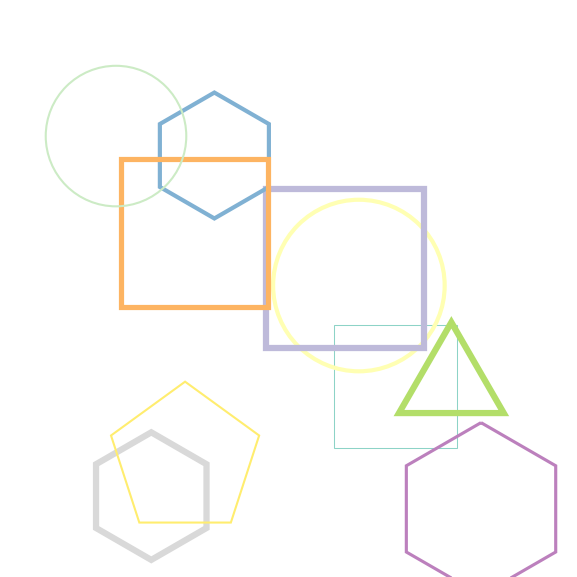[{"shape": "square", "thickness": 0.5, "radius": 0.53, "center": [0.685, 0.33]}, {"shape": "circle", "thickness": 2, "radius": 0.74, "center": [0.621, 0.505]}, {"shape": "square", "thickness": 3, "radius": 0.69, "center": [0.598, 0.534]}, {"shape": "hexagon", "thickness": 2, "radius": 0.55, "center": [0.371, 0.73]}, {"shape": "square", "thickness": 2.5, "radius": 0.64, "center": [0.337, 0.596]}, {"shape": "triangle", "thickness": 3, "radius": 0.52, "center": [0.782, 0.336]}, {"shape": "hexagon", "thickness": 3, "radius": 0.55, "center": [0.262, 0.14]}, {"shape": "hexagon", "thickness": 1.5, "radius": 0.75, "center": [0.833, 0.118]}, {"shape": "circle", "thickness": 1, "radius": 0.61, "center": [0.201, 0.764]}, {"shape": "pentagon", "thickness": 1, "radius": 0.67, "center": [0.32, 0.203]}]